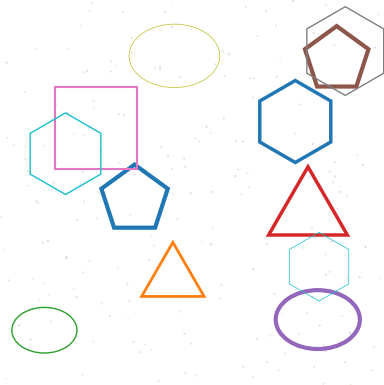[{"shape": "hexagon", "thickness": 2.5, "radius": 0.53, "center": [0.767, 0.684]}, {"shape": "pentagon", "thickness": 3, "radius": 0.45, "center": [0.35, 0.482]}, {"shape": "triangle", "thickness": 2, "radius": 0.47, "center": [0.449, 0.277]}, {"shape": "oval", "thickness": 1, "radius": 0.42, "center": [0.115, 0.142]}, {"shape": "triangle", "thickness": 2.5, "radius": 0.59, "center": [0.8, 0.449]}, {"shape": "oval", "thickness": 3, "radius": 0.55, "center": [0.825, 0.17]}, {"shape": "pentagon", "thickness": 3, "radius": 0.43, "center": [0.875, 0.845]}, {"shape": "square", "thickness": 1.5, "radius": 0.53, "center": [0.25, 0.668]}, {"shape": "hexagon", "thickness": 1, "radius": 0.58, "center": [0.897, 0.867]}, {"shape": "oval", "thickness": 0.5, "radius": 0.59, "center": [0.453, 0.855]}, {"shape": "hexagon", "thickness": 0.5, "radius": 0.45, "center": [0.829, 0.307]}, {"shape": "hexagon", "thickness": 1, "radius": 0.53, "center": [0.17, 0.601]}]